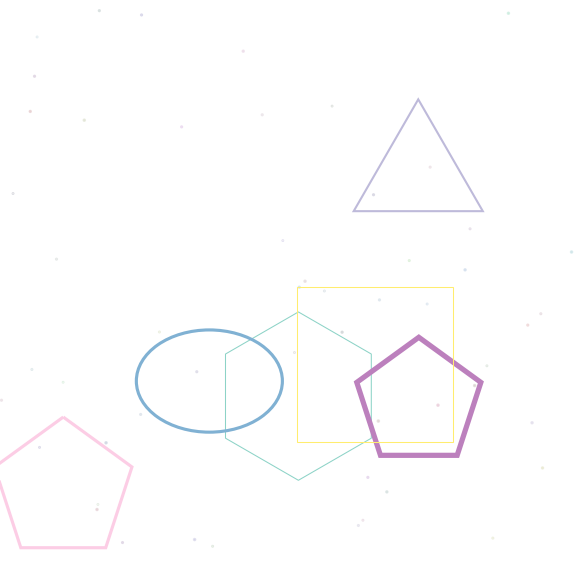[{"shape": "hexagon", "thickness": 0.5, "radius": 0.73, "center": [0.517, 0.313]}, {"shape": "triangle", "thickness": 1, "radius": 0.65, "center": [0.724, 0.698]}, {"shape": "oval", "thickness": 1.5, "radius": 0.63, "center": [0.363, 0.339]}, {"shape": "pentagon", "thickness": 1.5, "radius": 0.63, "center": [0.11, 0.152]}, {"shape": "pentagon", "thickness": 2.5, "radius": 0.56, "center": [0.725, 0.302]}, {"shape": "square", "thickness": 0.5, "radius": 0.67, "center": [0.649, 0.368]}]